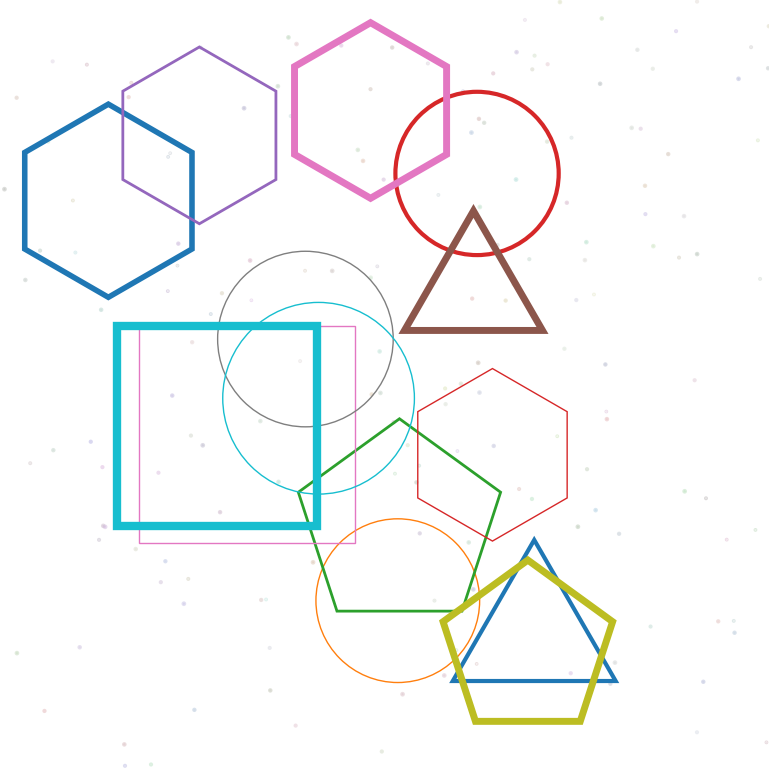[{"shape": "hexagon", "thickness": 2, "radius": 0.63, "center": [0.141, 0.739]}, {"shape": "triangle", "thickness": 1.5, "radius": 0.61, "center": [0.694, 0.177]}, {"shape": "circle", "thickness": 0.5, "radius": 0.53, "center": [0.517, 0.22]}, {"shape": "pentagon", "thickness": 1, "radius": 0.69, "center": [0.519, 0.318]}, {"shape": "circle", "thickness": 1.5, "radius": 0.53, "center": [0.62, 0.775]}, {"shape": "hexagon", "thickness": 0.5, "radius": 0.56, "center": [0.64, 0.409]}, {"shape": "hexagon", "thickness": 1, "radius": 0.57, "center": [0.259, 0.824]}, {"shape": "triangle", "thickness": 2.5, "radius": 0.52, "center": [0.615, 0.623]}, {"shape": "hexagon", "thickness": 2.5, "radius": 0.57, "center": [0.481, 0.857]}, {"shape": "square", "thickness": 0.5, "radius": 0.7, "center": [0.321, 0.436]}, {"shape": "circle", "thickness": 0.5, "radius": 0.57, "center": [0.397, 0.56]}, {"shape": "pentagon", "thickness": 2.5, "radius": 0.58, "center": [0.686, 0.157]}, {"shape": "circle", "thickness": 0.5, "radius": 0.62, "center": [0.414, 0.483]}, {"shape": "square", "thickness": 3, "radius": 0.65, "center": [0.282, 0.446]}]